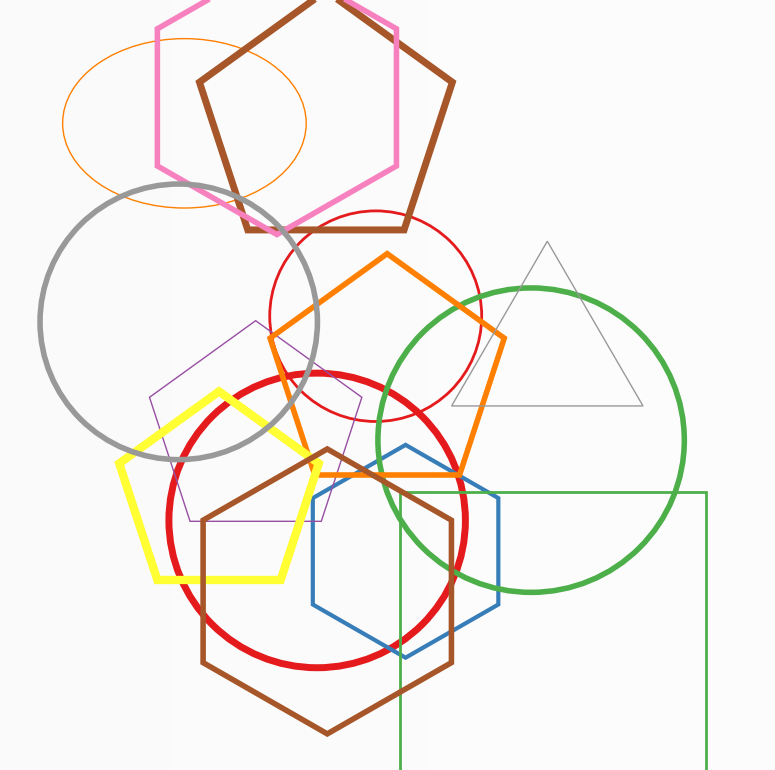[{"shape": "circle", "thickness": 1, "radius": 0.68, "center": [0.485, 0.589]}, {"shape": "circle", "thickness": 2.5, "radius": 0.96, "center": [0.409, 0.324]}, {"shape": "hexagon", "thickness": 1.5, "radius": 0.69, "center": [0.523, 0.284]}, {"shape": "circle", "thickness": 2, "radius": 0.99, "center": [0.685, 0.428]}, {"shape": "square", "thickness": 1, "radius": 0.99, "center": [0.713, 0.164]}, {"shape": "pentagon", "thickness": 0.5, "radius": 0.72, "center": [0.33, 0.44]}, {"shape": "pentagon", "thickness": 2, "radius": 0.79, "center": [0.5, 0.512]}, {"shape": "oval", "thickness": 0.5, "radius": 0.79, "center": [0.238, 0.84]}, {"shape": "pentagon", "thickness": 3, "radius": 0.68, "center": [0.283, 0.356]}, {"shape": "hexagon", "thickness": 2, "radius": 0.92, "center": [0.422, 0.232]}, {"shape": "pentagon", "thickness": 2.5, "radius": 0.86, "center": [0.421, 0.84]}, {"shape": "hexagon", "thickness": 2, "radius": 0.89, "center": [0.357, 0.874]}, {"shape": "triangle", "thickness": 0.5, "radius": 0.71, "center": [0.706, 0.544]}, {"shape": "circle", "thickness": 2, "radius": 0.89, "center": [0.231, 0.582]}]